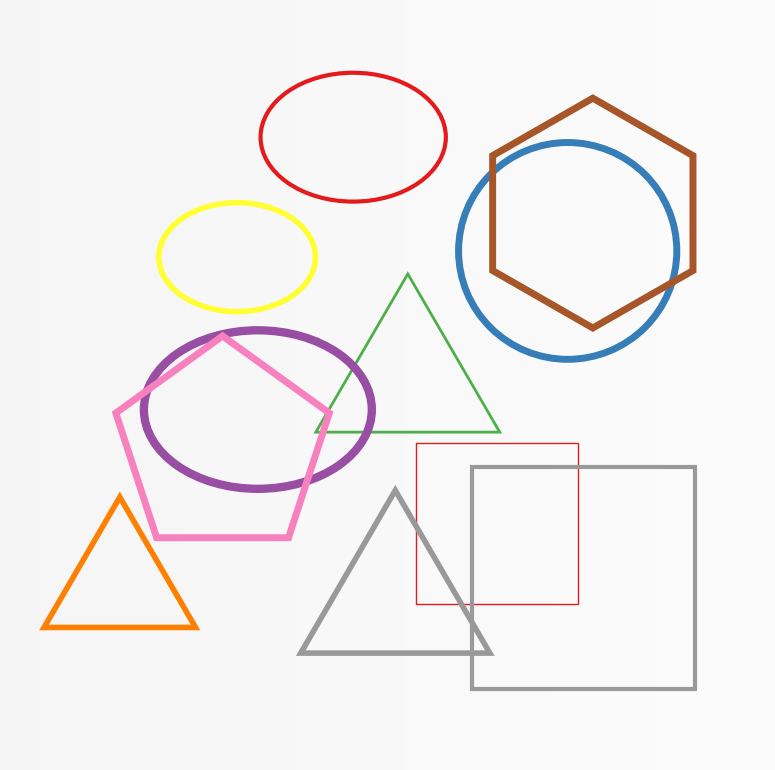[{"shape": "square", "thickness": 0.5, "radius": 0.52, "center": [0.641, 0.32]}, {"shape": "oval", "thickness": 1.5, "radius": 0.6, "center": [0.456, 0.822]}, {"shape": "circle", "thickness": 2.5, "radius": 0.7, "center": [0.732, 0.674]}, {"shape": "triangle", "thickness": 1, "radius": 0.68, "center": [0.526, 0.507]}, {"shape": "oval", "thickness": 3, "radius": 0.74, "center": [0.333, 0.468]}, {"shape": "triangle", "thickness": 2, "radius": 0.56, "center": [0.155, 0.242]}, {"shape": "oval", "thickness": 2, "radius": 0.51, "center": [0.306, 0.666]}, {"shape": "hexagon", "thickness": 2.5, "radius": 0.75, "center": [0.765, 0.723]}, {"shape": "pentagon", "thickness": 2.5, "radius": 0.72, "center": [0.287, 0.419]}, {"shape": "triangle", "thickness": 2, "radius": 0.7, "center": [0.51, 0.222]}, {"shape": "square", "thickness": 1.5, "radius": 0.72, "center": [0.753, 0.25]}]